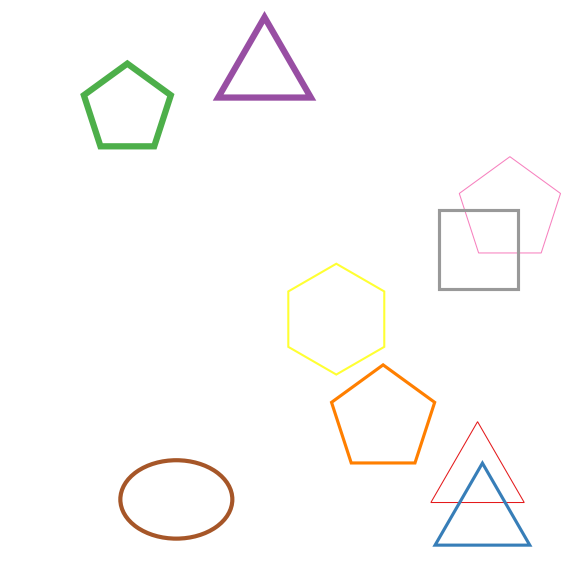[{"shape": "triangle", "thickness": 0.5, "radius": 0.47, "center": [0.827, 0.176]}, {"shape": "triangle", "thickness": 1.5, "radius": 0.47, "center": [0.835, 0.102]}, {"shape": "pentagon", "thickness": 3, "radius": 0.4, "center": [0.221, 0.81]}, {"shape": "triangle", "thickness": 3, "radius": 0.46, "center": [0.458, 0.877]}, {"shape": "pentagon", "thickness": 1.5, "radius": 0.47, "center": [0.663, 0.273]}, {"shape": "hexagon", "thickness": 1, "radius": 0.48, "center": [0.582, 0.446]}, {"shape": "oval", "thickness": 2, "radius": 0.48, "center": [0.305, 0.134]}, {"shape": "pentagon", "thickness": 0.5, "radius": 0.46, "center": [0.883, 0.636]}, {"shape": "square", "thickness": 1.5, "radius": 0.34, "center": [0.828, 0.567]}]